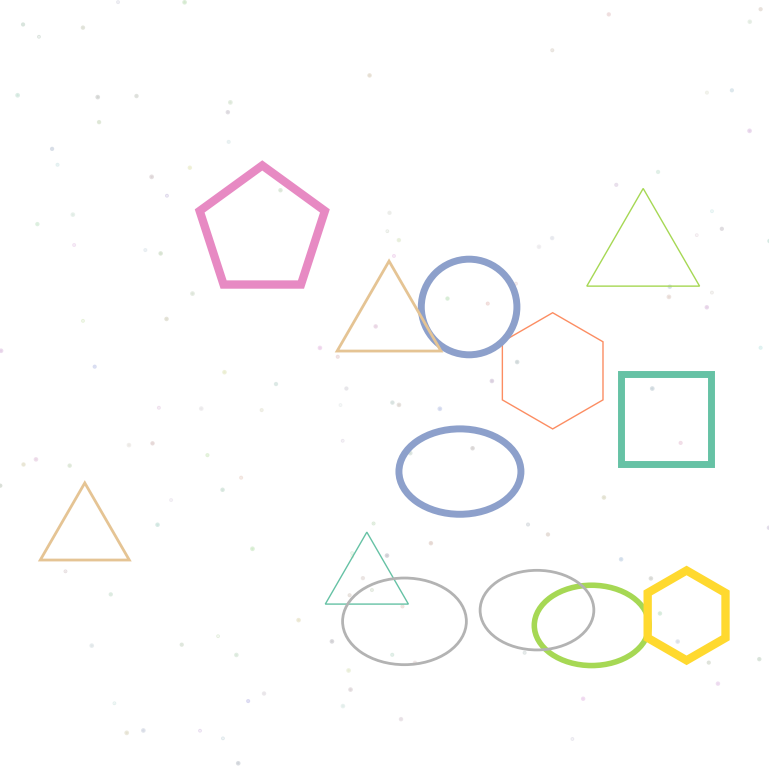[{"shape": "square", "thickness": 2.5, "radius": 0.29, "center": [0.865, 0.456]}, {"shape": "triangle", "thickness": 0.5, "radius": 0.31, "center": [0.476, 0.247]}, {"shape": "hexagon", "thickness": 0.5, "radius": 0.38, "center": [0.718, 0.518]}, {"shape": "oval", "thickness": 2.5, "radius": 0.4, "center": [0.597, 0.388]}, {"shape": "circle", "thickness": 2.5, "radius": 0.31, "center": [0.609, 0.601]}, {"shape": "pentagon", "thickness": 3, "radius": 0.43, "center": [0.341, 0.7]}, {"shape": "oval", "thickness": 2, "radius": 0.37, "center": [0.768, 0.188]}, {"shape": "triangle", "thickness": 0.5, "radius": 0.42, "center": [0.835, 0.671]}, {"shape": "hexagon", "thickness": 3, "radius": 0.29, "center": [0.892, 0.201]}, {"shape": "triangle", "thickness": 1, "radius": 0.39, "center": [0.505, 0.583]}, {"shape": "triangle", "thickness": 1, "radius": 0.33, "center": [0.11, 0.306]}, {"shape": "oval", "thickness": 1, "radius": 0.37, "center": [0.697, 0.208]}, {"shape": "oval", "thickness": 1, "radius": 0.4, "center": [0.525, 0.193]}]